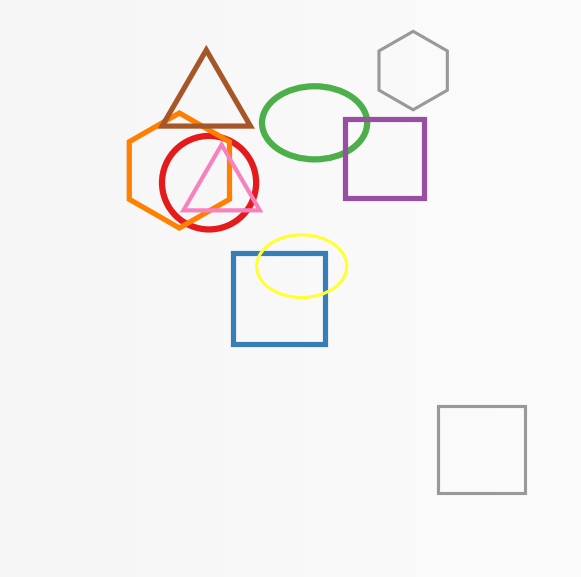[{"shape": "circle", "thickness": 3, "radius": 0.4, "center": [0.36, 0.683]}, {"shape": "square", "thickness": 2.5, "radius": 0.4, "center": [0.48, 0.482]}, {"shape": "oval", "thickness": 3, "radius": 0.45, "center": [0.541, 0.786]}, {"shape": "square", "thickness": 2.5, "radius": 0.34, "center": [0.661, 0.724]}, {"shape": "hexagon", "thickness": 2.5, "radius": 0.5, "center": [0.309, 0.704]}, {"shape": "oval", "thickness": 1.5, "radius": 0.39, "center": [0.519, 0.538]}, {"shape": "triangle", "thickness": 2.5, "radius": 0.44, "center": [0.355, 0.825]}, {"shape": "triangle", "thickness": 2, "radius": 0.38, "center": [0.381, 0.673]}, {"shape": "hexagon", "thickness": 1.5, "radius": 0.34, "center": [0.711, 0.877]}, {"shape": "square", "thickness": 1.5, "radius": 0.38, "center": [0.828, 0.221]}]